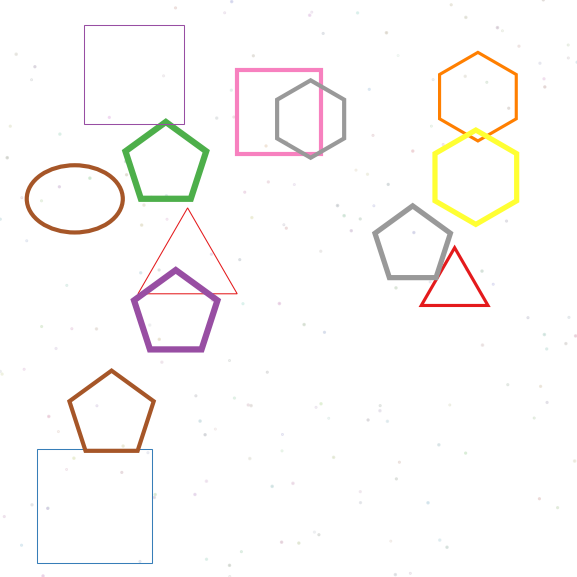[{"shape": "triangle", "thickness": 1.5, "radius": 0.33, "center": [0.787, 0.504]}, {"shape": "triangle", "thickness": 0.5, "radius": 0.5, "center": [0.325, 0.54]}, {"shape": "square", "thickness": 0.5, "radius": 0.5, "center": [0.164, 0.123]}, {"shape": "pentagon", "thickness": 3, "radius": 0.37, "center": [0.287, 0.714]}, {"shape": "square", "thickness": 0.5, "radius": 0.43, "center": [0.232, 0.87]}, {"shape": "pentagon", "thickness": 3, "radius": 0.38, "center": [0.304, 0.456]}, {"shape": "hexagon", "thickness": 1.5, "radius": 0.38, "center": [0.828, 0.832]}, {"shape": "hexagon", "thickness": 2.5, "radius": 0.41, "center": [0.824, 0.692]}, {"shape": "pentagon", "thickness": 2, "radius": 0.38, "center": [0.193, 0.281]}, {"shape": "oval", "thickness": 2, "radius": 0.42, "center": [0.129, 0.655]}, {"shape": "square", "thickness": 2, "radius": 0.36, "center": [0.482, 0.805]}, {"shape": "hexagon", "thickness": 2, "radius": 0.34, "center": [0.538, 0.793]}, {"shape": "pentagon", "thickness": 2.5, "radius": 0.34, "center": [0.715, 0.574]}]